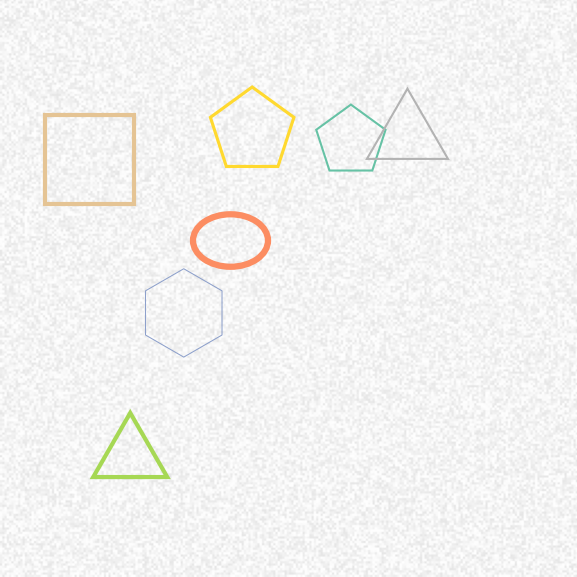[{"shape": "pentagon", "thickness": 1, "radius": 0.32, "center": [0.608, 0.755]}, {"shape": "oval", "thickness": 3, "radius": 0.32, "center": [0.399, 0.583]}, {"shape": "hexagon", "thickness": 0.5, "radius": 0.38, "center": [0.318, 0.457]}, {"shape": "triangle", "thickness": 2, "radius": 0.37, "center": [0.226, 0.21]}, {"shape": "pentagon", "thickness": 1.5, "radius": 0.38, "center": [0.437, 0.772]}, {"shape": "square", "thickness": 2, "radius": 0.39, "center": [0.155, 0.723]}, {"shape": "triangle", "thickness": 1, "radius": 0.41, "center": [0.706, 0.764]}]